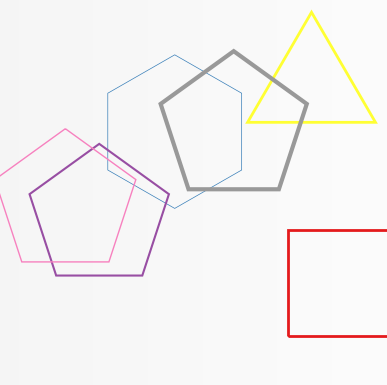[{"shape": "square", "thickness": 2, "radius": 0.68, "center": [0.88, 0.265]}, {"shape": "hexagon", "thickness": 0.5, "radius": 1.0, "center": [0.451, 0.658]}, {"shape": "pentagon", "thickness": 1.5, "radius": 0.95, "center": [0.256, 0.437]}, {"shape": "triangle", "thickness": 2, "radius": 0.95, "center": [0.804, 0.778]}, {"shape": "pentagon", "thickness": 1, "radius": 0.96, "center": [0.169, 0.474]}, {"shape": "pentagon", "thickness": 3, "radius": 0.99, "center": [0.603, 0.669]}]